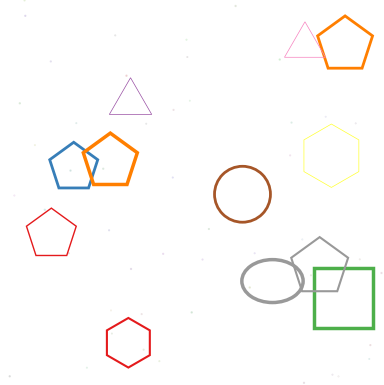[{"shape": "pentagon", "thickness": 1, "radius": 0.34, "center": [0.133, 0.391]}, {"shape": "hexagon", "thickness": 1.5, "radius": 0.32, "center": [0.333, 0.11]}, {"shape": "pentagon", "thickness": 2, "radius": 0.33, "center": [0.191, 0.565]}, {"shape": "square", "thickness": 2.5, "radius": 0.39, "center": [0.891, 0.226]}, {"shape": "triangle", "thickness": 0.5, "radius": 0.32, "center": [0.339, 0.735]}, {"shape": "pentagon", "thickness": 2.5, "radius": 0.37, "center": [0.287, 0.58]}, {"shape": "pentagon", "thickness": 2, "radius": 0.38, "center": [0.896, 0.884]}, {"shape": "hexagon", "thickness": 0.5, "radius": 0.41, "center": [0.861, 0.596]}, {"shape": "circle", "thickness": 2, "radius": 0.36, "center": [0.63, 0.495]}, {"shape": "triangle", "thickness": 0.5, "radius": 0.31, "center": [0.792, 0.882]}, {"shape": "pentagon", "thickness": 1.5, "radius": 0.39, "center": [0.83, 0.306]}, {"shape": "oval", "thickness": 2.5, "radius": 0.4, "center": [0.708, 0.27]}]